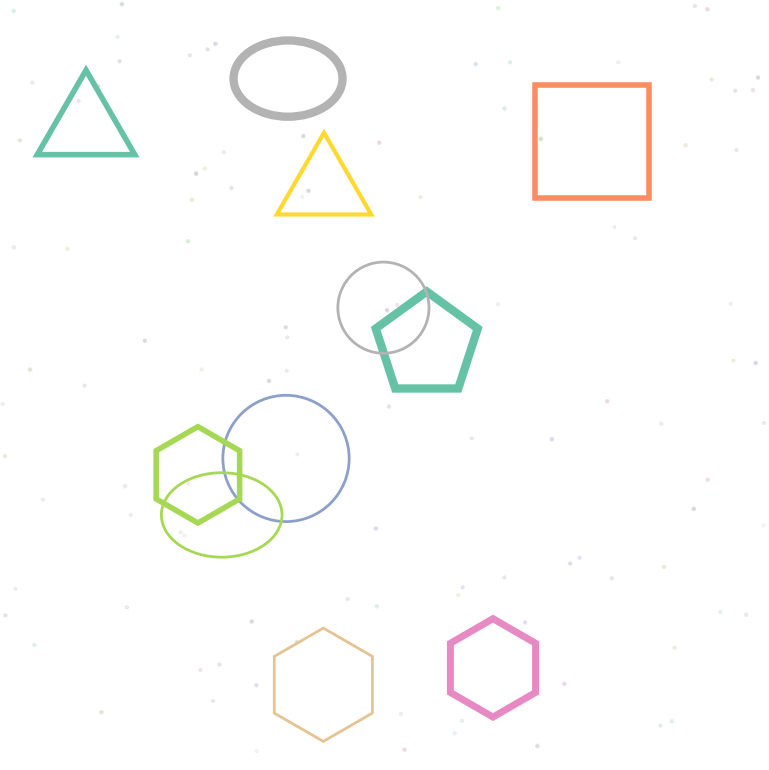[{"shape": "pentagon", "thickness": 3, "radius": 0.35, "center": [0.554, 0.552]}, {"shape": "triangle", "thickness": 2, "radius": 0.37, "center": [0.112, 0.836]}, {"shape": "square", "thickness": 2, "radius": 0.37, "center": [0.768, 0.816]}, {"shape": "circle", "thickness": 1, "radius": 0.41, "center": [0.371, 0.405]}, {"shape": "hexagon", "thickness": 2.5, "radius": 0.32, "center": [0.64, 0.133]}, {"shape": "oval", "thickness": 1, "radius": 0.39, "center": [0.288, 0.331]}, {"shape": "hexagon", "thickness": 2, "radius": 0.31, "center": [0.257, 0.383]}, {"shape": "triangle", "thickness": 1.5, "radius": 0.35, "center": [0.421, 0.757]}, {"shape": "hexagon", "thickness": 1, "radius": 0.37, "center": [0.42, 0.111]}, {"shape": "circle", "thickness": 1, "radius": 0.3, "center": [0.498, 0.6]}, {"shape": "oval", "thickness": 3, "radius": 0.35, "center": [0.374, 0.898]}]